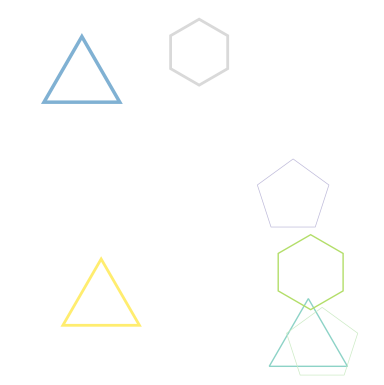[{"shape": "triangle", "thickness": 1, "radius": 0.59, "center": [0.801, 0.107]}, {"shape": "pentagon", "thickness": 0.5, "radius": 0.49, "center": [0.761, 0.489]}, {"shape": "triangle", "thickness": 2.5, "radius": 0.57, "center": [0.213, 0.791]}, {"shape": "hexagon", "thickness": 1, "radius": 0.49, "center": [0.807, 0.293]}, {"shape": "hexagon", "thickness": 2, "radius": 0.43, "center": [0.517, 0.864]}, {"shape": "pentagon", "thickness": 0.5, "radius": 0.49, "center": [0.837, 0.104]}, {"shape": "triangle", "thickness": 2, "radius": 0.57, "center": [0.263, 0.212]}]